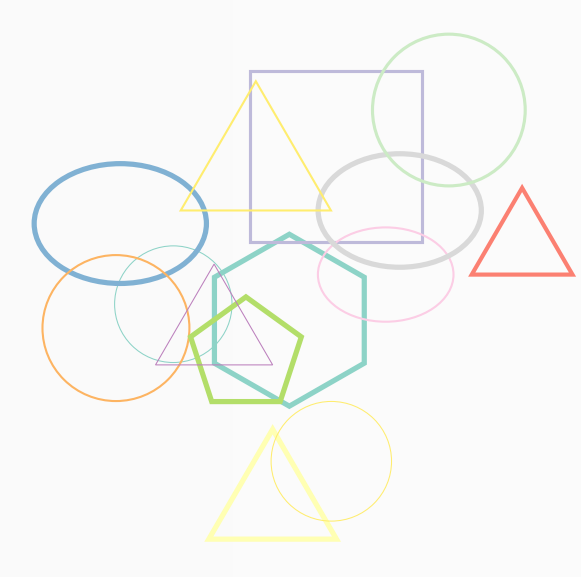[{"shape": "circle", "thickness": 0.5, "radius": 0.5, "center": [0.298, 0.472]}, {"shape": "hexagon", "thickness": 2.5, "radius": 0.74, "center": [0.498, 0.445]}, {"shape": "triangle", "thickness": 2.5, "radius": 0.63, "center": [0.469, 0.129]}, {"shape": "square", "thickness": 1.5, "radius": 0.74, "center": [0.579, 0.728]}, {"shape": "triangle", "thickness": 2, "radius": 0.5, "center": [0.898, 0.574]}, {"shape": "oval", "thickness": 2.5, "radius": 0.74, "center": [0.207, 0.612]}, {"shape": "circle", "thickness": 1, "radius": 0.63, "center": [0.199, 0.431]}, {"shape": "pentagon", "thickness": 2.5, "radius": 0.5, "center": [0.423, 0.385]}, {"shape": "oval", "thickness": 1, "radius": 0.58, "center": [0.664, 0.524]}, {"shape": "oval", "thickness": 2.5, "radius": 0.7, "center": [0.688, 0.635]}, {"shape": "triangle", "thickness": 0.5, "radius": 0.58, "center": [0.368, 0.425]}, {"shape": "circle", "thickness": 1.5, "radius": 0.66, "center": [0.772, 0.809]}, {"shape": "circle", "thickness": 0.5, "radius": 0.52, "center": [0.57, 0.2]}, {"shape": "triangle", "thickness": 1, "radius": 0.75, "center": [0.44, 0.709]}]